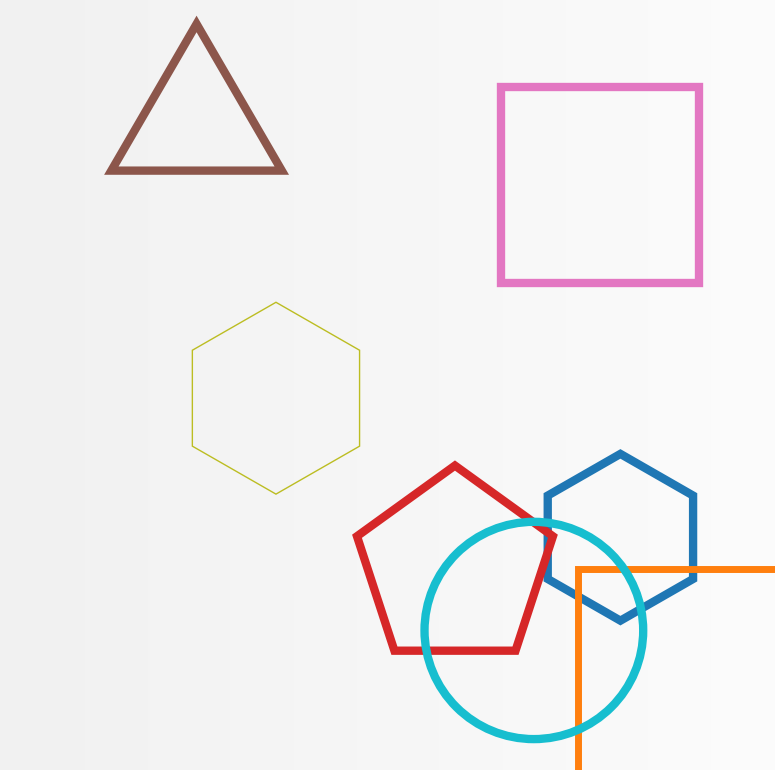[{"shape": "hexagon", "thickness": 3, "radius": 0.54, "center": [0.801, 0.302]}, {"shape": "square", "thickness": 2.5, "radius": 0.69, "center": [0.884, 0.123]}, {"shape": "pentagon", "thickness": 3, "radius": 0.66, "center": [0.587, 0.262]}, {"shape": "triangle", "thickness": 3, "radius": 0.63, "center": [0.254, 0.842]}, {"shape": "square", "thickness": 3, "radius": 0.64, "center": [0.775, 0.76]}, {"shape": "hexagon", "thickness": 0.5, "radius": 0.62, "center": [0.356, 0.483]}, {"shape": "circle", "thickness": 3, "radius": 0.71, "center": [0.689, 0.181]}]